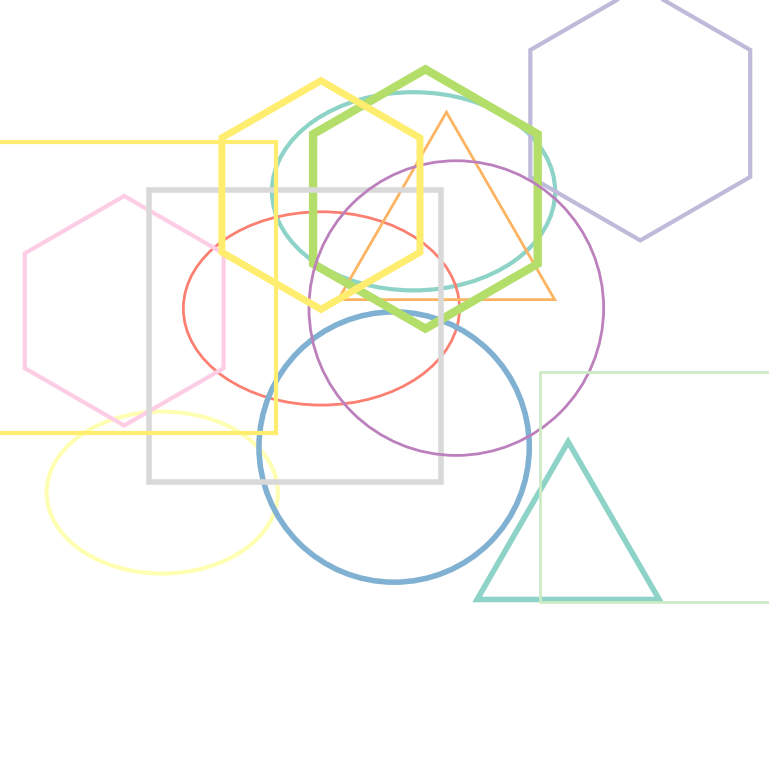[{"shape": "oval", "thickness": 1.5, "radius": 0.92, "center": [0.537, 0.752]}, {"shape": "triangle", "thickness": 2, "radius": 0.68, "center": [0.738, 0.29]}, {"shape": "oval", "thickness": 1.5, "radius": 0.75, "center": [0.211, 0.36]}, {"shape": "hexagon", "thickness": 1.5, "radius": 0.82, "center": [0.832, 0.853]}, {"shape": "oval", "thickness": 1, "radius": 0.9, "center": [0.417, 0.599]}, {"shape": "circle", "thickness": 2, "radius": 0.88, "center": [0.512, 0.419]}, {"shape": "triangle", "thickness": 1, "radius": 0.81, "center": [0.58, 0.692]}, {"shape": "hexagon", "thickness": 3, "radius": 0.84, "center": [0.552, 0.742]}, {"shape": "hexagon", "thickness": 1.5, "radius": 0.75, "center": [0.161, 0.596]}, {"shape": "square", "thickness": 2, "radius": 0.95, "center": [0.383, 0.564]}, {"shape": "circle", "thickness": 1, "radius": 0.96, "center": [0.593, 0.6]}, {"shape": "square", "thickness": 1, "radius": 0.75, "center": [0.851, 0.368]}, {"shape": "hexagon", "thickness": 2.5, "radius": 0.74, "center": [0.417, 0.747]}, {"shape": "square", "thickness": 1.5, "radius": 0.95, "center": [0.169, 0.627]}]